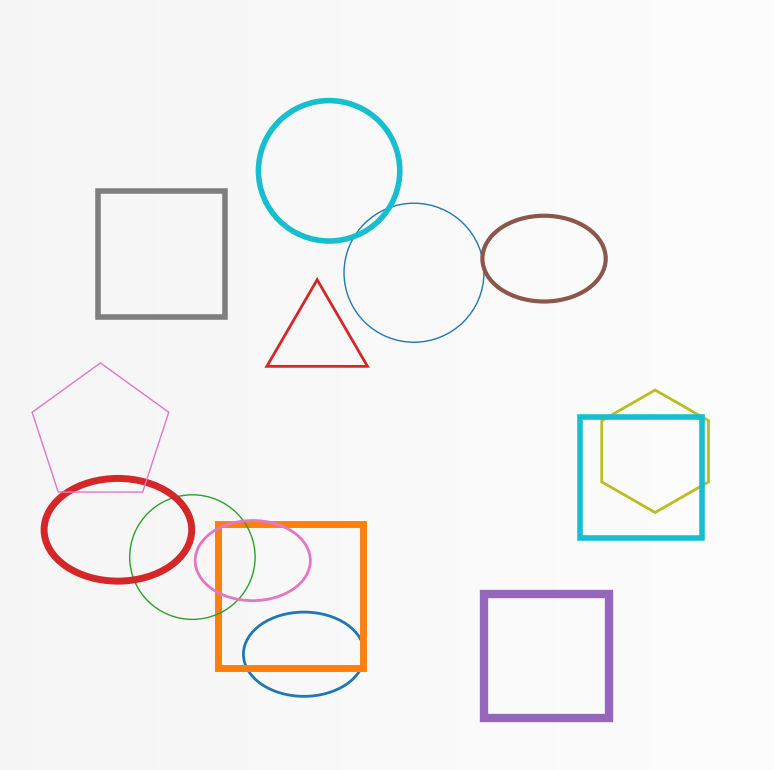[{"shape": "circle", "thickness": 0.5, "radius": 0.45, "center": [0.534, 0.646]}, {"shape": "oval", "thickness": 1, "radius": 0.39, "center": [0.392, 0.15]}, {"shape": "square", "thickness": 2.5, "radius": 0.47, "center": [0.375, 0.226]}, {"shape": "circle", "thickness": 0.5, "radius": 0.4, "center": [0.248, 0.277]}, {"shape": "triangle", "thickness": 1, "radius": 0.37, "center": [0.409, 0.562]}, {"shape": "oval", "thickness": 2.5, "radius": 0.48, "center": [0.152, 0.312]}, {"shape": "square", "thickness": 3, "radius": 0.4, "center": [0.705, 0.148]}, {"shape": "oval", "thickness": 1.5, "radius": 0.4, "center": [0.702, 0.664]}, {"shape": "pentagon", "thickness": 0.5, "radius": 0.46, "center": [0.13, 0.436]}, {"shape": "oval", "thickness": 1, "radius": 0.37, "center": [0.326, 0.272]}, {"shape": "square", "thickness": 2, "radius": 0.41, "center": [0.208, 0.67]}, {"shape": "hexagon", "thickness": 1, "radius": 0.4, "center": [0.845, 0.414]}, {"shape": "square", "thickness": 2, "radius": 0.39, "center": [0.827, 0.38]}, {"shape": "circle", "thickness": 2, "radius": 0.46, "center": [0.425, 0.778]}]